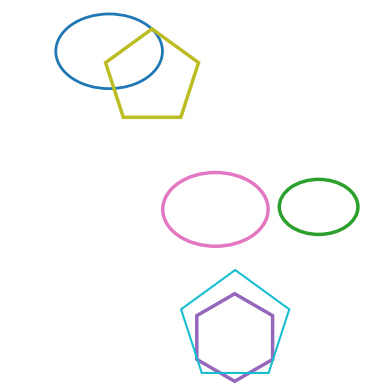[{"shape": "oval", "thickness": 2, "radius": 0.69, "center": [0.283, 0.867]}, {"shape": "oval", "thickness": 2.5, "radius": 0.51, "center": [0.828, 0.463]}, {"shape": "hexagon", "thickness": 2.5, "radius": 0.57, "center": [0.61, 0.123]}, {"shape": "oval", "thickness": 2.5, "radius": 0.68, "center": [0.56, 0.456]}, {"shape": "pentagon", "thickness": 2.5, "radius": 0.64, "center": [0.395, 0.798]}, {"shape": "pentagon", "thickness": 1.5, "radius": 0.74, "center": [0.611, 0.151]}]